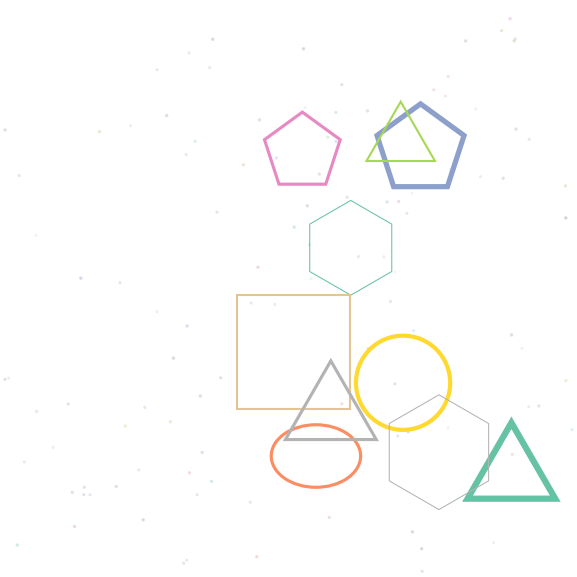[{"shape": "triangle", "thickness": 3, "radius": 0.44, "center": [0.886, 0.179]}, {"shape": "hexagon", "thickness": 0.5, "radius": 0.41, "center": [0.607, 0.57]}, {"shape": "oval", "thickness": 1.5, "radius": 0.39, "center": [0.547, 0.209]}, {"shape": "pentagon", "thickness": 2.5, "radius": 0.4, "center": [0.728, 0.74]}, {"shape": "pentagon", "thickness": 1.5, "radius": 0.34, "center": [0.524, 0.736]}, {"shape": "triangle", "thickness": 1, "radius": 0.34, "center": [0.694, 0.755]}, {"shape": "circle", "thickness": 2, "radius": 0.41, "center": [0.698, 0.336]}, {"shape": "square", "thickness": 1, "radius": 0.49, "center": [0.508, 0.39]}, {"shape": "triangle", "thickness": 1.5, "radius": 0.45, "center": [0.573, 0.283]}, {"shape": "hexagon", "thickness": 0.5, "radius": 0.5, "center": [0.76, 0.216]}]